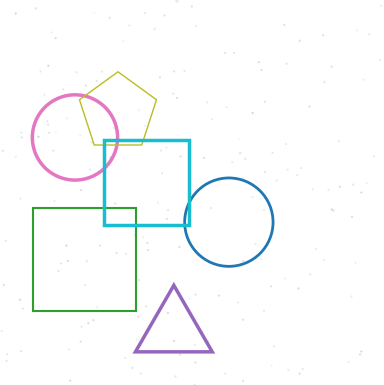[{"shape": "circle", "thickness": 2, "radius": 0.57, "center": [0.594, 0.423]}, {"shape": "square", "thickness": 1.5, "radius": 0.67, "center": [0.22, 0.326]}, {"shape": "triangle", "thickness": 2.5, "radius": 0.58, "center": [0.452, 0.144]}, {"shape": "circle", "thickness": 2.5, "radius": 0.55, "center": [0.195, 0.643]}, {"shape": "pentagon", "thickness": 1, "radius": 0.53, "center": [0.306, 0.708]}, {"shape": "square", "thickness": 2.5, "radius": 0.55, "center": [0.38, 0.525]}]